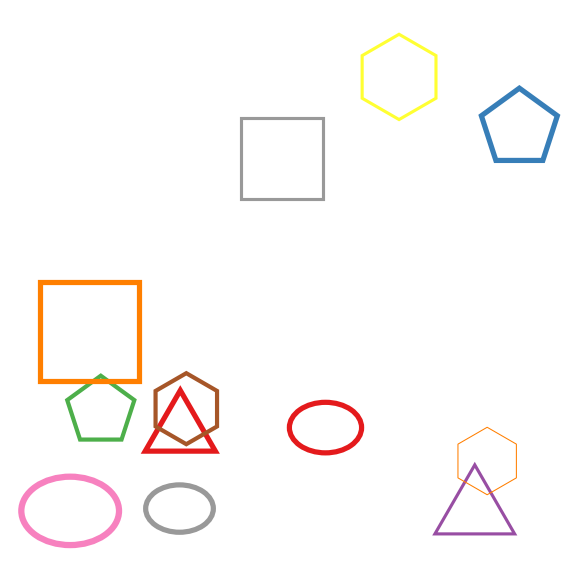[{"shape": "oval", "thickness": 2.5, "radius": 0.31, "center": [0.564, 0.259]}, {"shape": "triangle", "thickness": 2.5, "radius": 0.35, "center": [0.312, 0.253]}, {"shape": "pentagon", "thickness": 2.5, "radius": 0.35, "center": [0.899, 0.777]}, {"shape": "pentagon", "thickness": 2, "radius": 0.31, "center": [0.175, 0.287]}, {"shape": "triangle", "thickness": 1.5, "radius": 0.4, "center": [0.822, 0.114]}, {"shape": "square", "thickness": 2.5, "radius": 0.43, "center": [0.156, 0.426]}, {"shape": "hexagon", "thickness": 0.5, "radius": 0.29, "center": [0.844, 0.201]}, {"shape": "hexagon", "thickness": 1.5, "radius": 0.37, "center": [0.691, 0.866]}, {"shape": "hexagon", "thickness": 2, "radius": 0.31, "center": [0.323, 0.291]}, {"shape": "oval", "thickness": 3, "radius": 0.42, "center": [0.122, 0.114]}, {"shape": "oval", "thickness": 2.5, "radius": 0.29, "center": [0.311, 0.119]}, {"shape": "square", "thickness": 1.5, "radius": 0.35, "center": [0.488, 0.724]}]